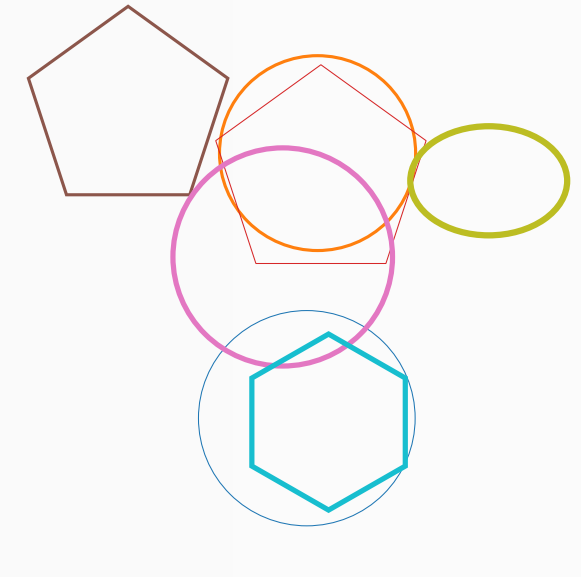[{"shape": "circle", "thickness": 0.5, "radius": 0.93, "center": [0.528, 0.275]}, {"shape": "circle", "thickness": 1.5, "radius": 0.84, "center": [0.546, 0.734]}, {"shape": "pentagon", "thickness": 0.5, "radius": 0.95, "center": [0.552, 0.697]}, {"shape": "pentagon", "thickness": 1.5, "radius": 0.9, "center": [0.22, 0.808]}, {"shape": "circle", "thickness": 2.5, "radius": 0.94, "center": [0.486, 0.554]}, {"shape": "oval", "thickness": 3, "radius": 0.67, "center": [0.841, 0.686]}, {"shape": "hexagon", "thickness": 2.5, "radius": 0.76, "center": [0.565, 0.268]}]